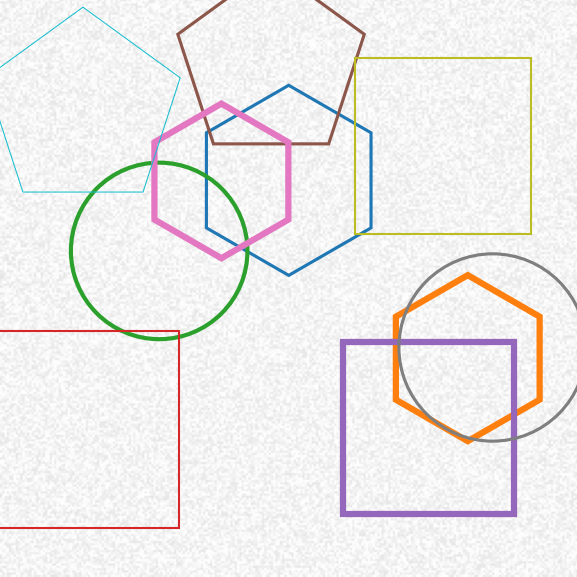[{"shape": "hexagon", "thickness": 1.5, "radius": 0.82, "center": [0.5, 0.687]}, {"shape": "hexagon", "thickness": 3, "radius": 0.72, "center": [0.81, 0.379]}, {"shape": "circle", "thickness": 2, "radius": 0.76, "center": [0.276, 0.565]}, {"shape": "square", "thickness": 1, "radius": 0.85, "center": [0.14, 0.256]}, {"shape": "square", "thickness": 3, "radius": 0.74, "center": [0.742, 0.258]}, {"shape": "pentagon", "thickness": 1.5, "radius": 0.85, "center": [0.469, 0.887]}, {"shape": "hexagon", "thickness": 3, "radius": 0.67, "center": [0.383, 0.686]}, {"shape": "circle", "thickness": 1.5, "radius": 0.81, "center": [0.853, 0.397]}, {"shape": "square", "thickness": 1, "radius": 0.76, "center": [0.767, 0.746]}, {"shape": "pentagon", "thickness": 0.5, "radius": 0.88, "center": [0.144, 0.81]}]